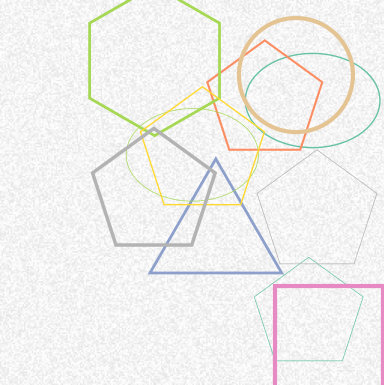[{"shape": "oval", "thickness": 1, "radius": 0.87, "center": [0.812, 0.739]}, {"shape": "pentagon", "thickness": 0.5, "radius": 0.74, "center": [0.802, 0.183]}, {"shape": "pentagon", "thickness": 1.5, "radius": 0.78, "center": [0.688, 0.738]}, {"shape": "triangle", "thickness": 2, "radius": 0.99, "center": [0.561, 0.39]}, {"shape": "square", "thickness": 3, "radius": 0.7, "center": [0.855, 0.117]}, {"shape": "oval", "thickness": 0.5, "radius": 0.86, "center": [0.5, 0.598]}, {"shape": "hexagon", "thickness": 2, "radius": 0.97, "center": [0.401, 0.842]}, {"shape": "pentagon", "thickness": 1, "radius": 0.85, "center": [0.526, 0.605]}, {"shape": "circle", "thickness": 3, "radius": 0.74, "center": [0.769, 0.805]}, {"shape": "pentagon", "thickness": 0.5, "radius": 0.82, "center": [0.823, 0.447]}, {"shape": "pentagon", "thickness": 2.5, "radius": 0.84, "center": [0.4, 0.499]}]